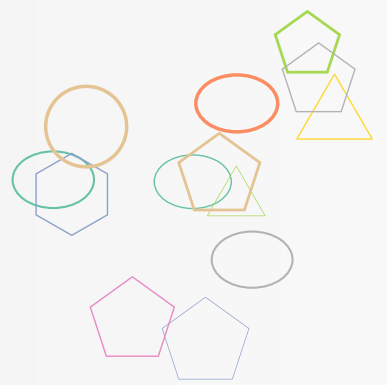[{"shape": "oval", "thickness": 1, "radius": 0.5, "center": [0.497, 0.528]}, {"shape": "oval", "thickness": 1.5, "radius": 0.53, "center": [0.138, 0.533]}, {"shape": "oval", "thickness": 2.5, "radius": 0.53, "center": [0.611, 0.731]}, {"shape": "hexagon", "thickness": 1, "radius": 0.53, "center": [0.185, 0.495]}, {"shape": "pentagon", "thickness": 0.5, "radius": 0.59, "center": [0.53, 0.11]}, {"shape": "pentagon", "thickness": 1, "radius": 0.57, "center": [0.342, 0.167]}, {"shape": "triangle", "thickness": 0.5, "radius": 0.43, "center": [0.61, 0.483]}, {"shape": "pentagon", "thickness": 2, "radius": 0.44, "center": [0.793, 0.883]}, {"shape": "triangle", "thickness": 1, "radius": 0.56, "center": [0.863, 0.695]}, {"shape": "pentagon", "thickness": 2, "radius": 0.55, "center": [0.566, 0.544]}, {"shape": "circle", "thickness": 2.5, "radius": 0.52, "center": [0.222, 0.671]}, {"shape": "pentagon", "thickness": 1, "radius": 0.49, "center": [0.822, 0.79]}, {"shape": "oval", "thickness": 1.5, "radius": 0.52, "center": [0.651, 0.326]}]